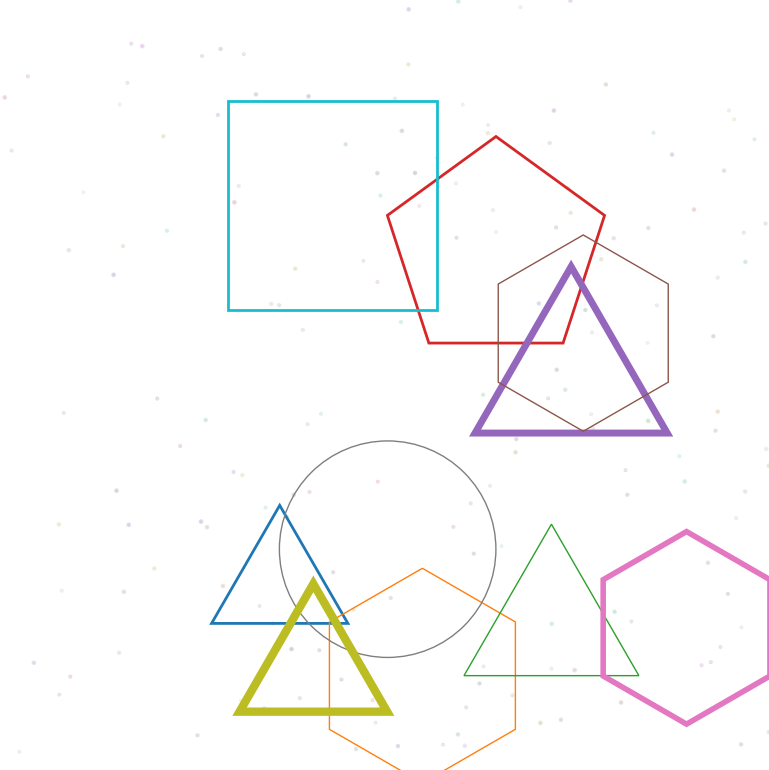[{"shape": "triangle", "thickness": 1, "radius": 0.51, "center": [0.363, 0.241]}, {"shape": "hexagon", "thickness": 0.5, "radius": 0.7, "center": [0.549, 0.123]}, {"shape": "triangle", "thickness": 0.5, "radius": 0.66, "center": [0.716, 0.188]}, {"shape": "pentagon", "thickness": 1, "radius": 0.74, "center": [0.644, 0.674]}, {"shape": "triangle", "thickness": 2.5, "radius": 0.72, "center": [0.742, 0.51]}, {"shape": "hexagon", "thickness": 0.5, "radius": 0.64, "center": [0.757, 0.567]}, {"shape": "hexagon", "thickness": 2, "radius": 0.63, "center": [0.892, 0.185]}, {"shape": "circle", "thickness": 0.5, "radius": 0.7, "center": [0.503, 0.287]}, {"shape": "triangle", "thickness": 3, "radius": 0.55, "center": [0.407, 0.131]}, {"shape": "square", "thickness": 1, "radius": 0.68, "center": [0.432, 0.734]}]